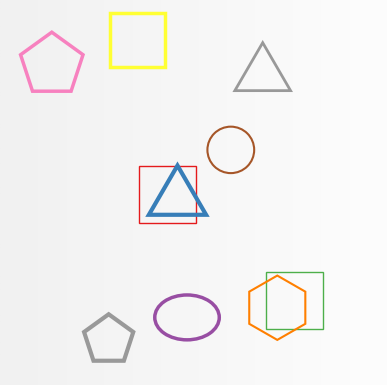[{"shape": "square", "thickness": 1, "radius": 0.37, "center": [0.432, 0.496]}, {"shape": "triangle", "thickness": 3, "radius": 0.43, "center": [0.458, 0.485]}, {"shape": "square", "thickness": 1, "radius": 0.37, "center": [0.76, 0.22]}, {"shape": "oval", "thickness": 2.5, "radius": 0.42, "center": [0.483, 0.176]}, {"shape": "hexagon", "thickness": 1.5, "radius": 0.42, "center": [0.716, 0.201]}, {"shape": "square", "thickness": 2.5, "radius": 0.35, "center": [0.355, 0.896]}, {"shape": "circle", "thickness": 1.5, "radius": 0.3, "center": [0.596, 0.611]}, {"shape": "pentagon", "thickness": 2.5, "radius": 0.42, "center": [0.134, 0.832]}, {"shape": "triangle", "thickness": 2, "radius": 0.41, "center": [0.678, 0.806]}, {"shape": "pentagon", "thickness": 3, "radius": 0.33, "center": [0.28, 0.117]}]